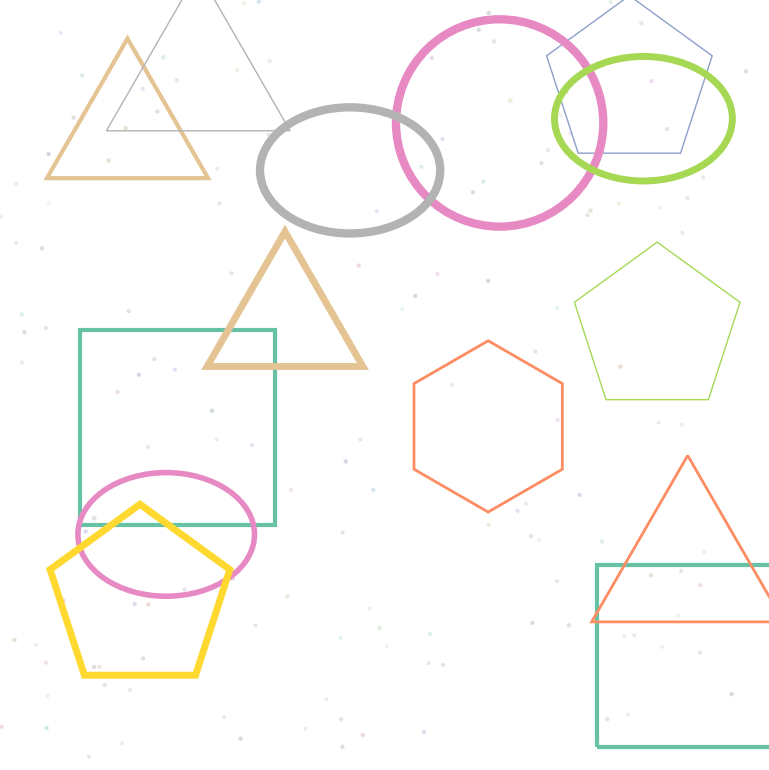[{"shape": "square", "thickness": 1.5, "radius": 0.59, "center": [0.893, 0.148]}, {"shape": "square", "thickness": 1.5, "radius": 0.63, "center": [0.231, 0.445]}, {"shape": "hexagon", "thickness": 1, "radius": 0.56, "center": [0.634, 0.446]}, {"shape": "triangle", "thickness": 1, "radius": 0.72, "center": [0.893, 0.264]}, {"shape": "pentagon", "thickness": 0.5, "radius": 0.57, "center": [0.817, 0.893]}, {"shape": "oval", "thickness": 2, "radius": 0.57, "center": [0.216, 0.306]}, {"shape": "circle", "thickness": 3, "radius": 0.67, "center": [0.649, 0.84]}, {"shape": "oval", "thickness": 2.5, "radius": 0.58, "center": [0.836, 0.846]}, {"shape": "pentagon", "thickness": 0.5, "radius": 0.57, "center": [0.854, 0.572]}, {"shape": "pentagon", "thickness": 2.5, "radius": 0.61, "center": [0.182, 0.222]}, {"shape": "triangle", "thickness": 1.5, "radius": 0.6, "center": [0.166, 0.829]}, {"shape": "triangle", "thickness": 2.5, "radius": 0.58, "center": [0.37, 0.582]}, {"shape": "triangle", "thickness": 0.5, "radius": 0.69, "center": [0.257, 0.899]}, {"shape": "oval", "thickness": 3, "radius": 0.58, "center": [0.455, 0.779]}]